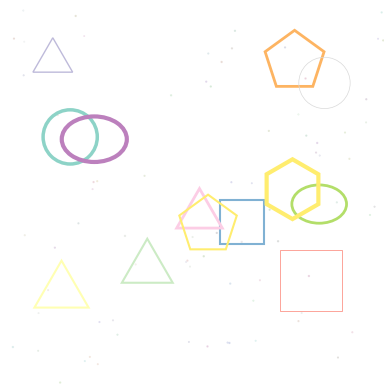[{"shape": "circle", "thickness": 2.5, "radius": 0.35, "center": [0.182, 0.644]}, {"shape": "triangle", "thickness": 1.5, "radius": 0.41, "center": [0.16, 0.242]}, {"shape": "triangle", "thickness": 1, "radius": 0.3, "center": [0.137, 0.842]}, {"shape": "square", "thickness": 0.5, "radius": 0.4, "center": [0.807, 0.271]}, {"shape": "square", "thickness": 1.5, "radius": 0.29, "center": [0.629, 0.423]}, {"shape": "pentagon", "thickness": 2, "radius": 0.4, "center": [0.765, 0.841]}, {"shape": "oval", "thickness": 2, "radius": 0.36, "center": [0.829, 0.47]}, {"shape": "triangle", "thickness": 2, "radius": 0.34, "center": [0.518, 0.442]}, {"shape": "circle", "thickness": 0.5, "radius": 0.33, "center": [0.843, 0.785]}, {"shape": "oval", "thickness": 3, "radius": 0.42, "center": [0.245, 0.638]}, {"shape": "triangle", "thickness": 1.5, "radius": 0.38, "center": [0.383, 0.304]}, {"shape": "pentagon", "thickness": 1.5, "radius": 0.39, "center": [0.54, 0.416]}, {"shape": "hexagon", "thickness": 3, "radius": 0.39, "center": [0.76, 0.509]}]